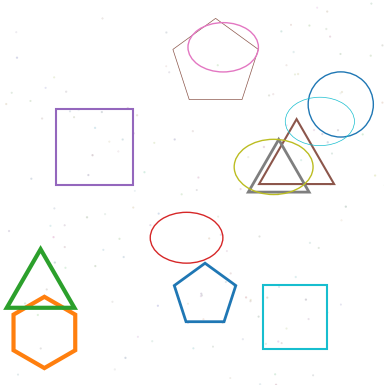[{"shape": "pentagon", "thickness": 2, "radius": 0.42, "center": [0.533, 0.232]}, {"shape": "circle", "thickness": 1, "radius": 0.42, "center": [0.885, 0.729]}, {"shape": "hexagon", "thickness": 3, "radius": 0.46, "center": [0.115, 0.136]}, {"shape": "triangle", "thickness": 3, "radius": 0.51, "center": [0.105, 0.251]}, {"shape": "oval", "thickness": 1, "radius": 0.47, "center": [0.485, 0.383]}, {"shape": "square", "thickness": 1.5, "radius": 0.5, "center": [0.246, 0.618]}, {"shape": "pentagon", "thickness": 0.5, "radius": 0.58, "center": [0.56, 0.836]}, {"shape": "triangle", "thickness": 1.5, "radius": 0.56, "center": [0.77, 0.578]}, {"shape": "oval", "thickness": 1, "radius": 0.46, "center": [0.58, 0.877]}, {"shape": "triangle", "thickness": 2, "radius": 0.46, "center": [0.724, 0.547]}, {"shape": "oval", "thickness": 1, "radius": 0.51, "center": [0.711, 0.566]}, {"shape": "square", "thickness": 1.5, "radius": 0.41, "center": [0.766, 0.177]}, {"shape": "oval", "thickness": 0.5, "radius": 0.45, "center": [0.831, 0.685]}]